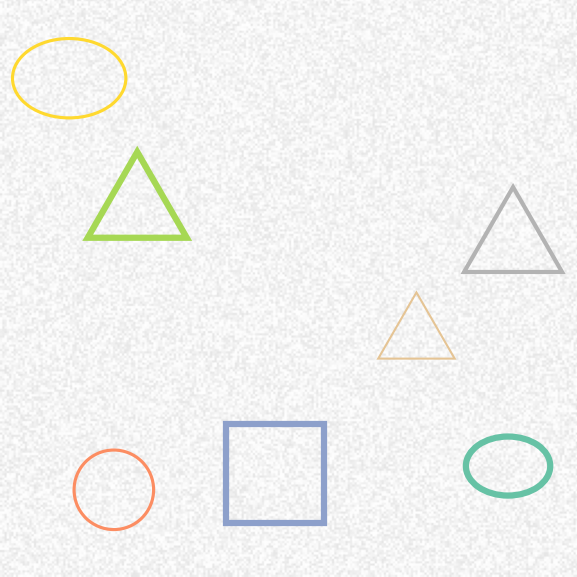[{"shape": "oval", "thickness": 3, "radius": 0.37, "center": [0.88, 0.192]}, {"shape": "circle", "thickness": 1.5, "radius": 0.34, "center": [0.197, 0.151]}, {"shape": "square", "thickness": 3, "radius": 0.43, "center": [0.476, 0.18]}, {"shape": "triangle", "thickness": 3, "radius": 0.5, "center": [0.238, 0.637]}, {"shape": "oval", "thickness": 1.5, "radius": 0.49, "center": [0.12, 0.864]}, {"shape": "triangle", "thickness": 1, "radius": 0.38, "center": [0.721, 0.416]}, {"shape": "triangle", "thickness": 2, "radius": 0.49, "center": [0.888, 0.577]}]